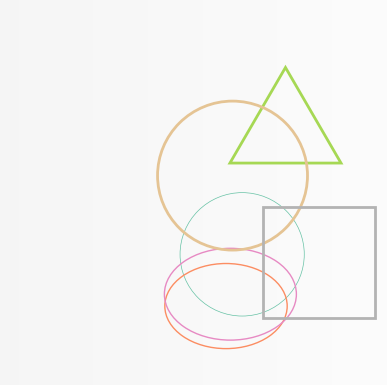[{"shape": "circle", "thickness": 0.5, "radius": 0.8, "center": [0.625, 0.339]}, {"shape": "oval", "thickness": 1, "radius": 0.79, "center": [0.583, 0.205]}, {"shape": "oval", "thickness": 1, "radius": 0.85, "center": [0.595, 0.236]}, {"shape": "triangle", "thickness": 2, "radius": 0.83, "center": [0.737, 0.659]}, {"shape": "circle", "thickness": 2, "radius": 0.97, "center": [0.6, 0.544]}, {"shape": "square", "thickness": 2, "radius": 0.72, "center": [0.822, 0.319]}]